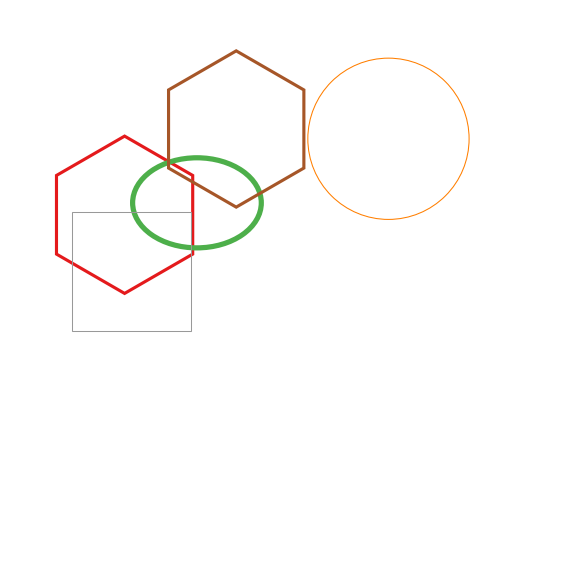[{"shape": "hexagon", "thickness": 1.5, "radius": 0.68, "center": [0.216, 0.627]}, {"shape": "oval", "thickness": 2.5, "radius": 0.56, "center": [0.341, 0.648]}, {"shape": "circle", "thickness": 0.5, "radius": 0.7, "center": [0.673, 0.759]}, {"shape": "hexagon", "thickness": 1.5, "radius": 0.68, "center": [0.409, 0.776]}, {"shape": "square", "thickness": 0.5, "radius": 0.51, "center": [0.228, 0.529]}]